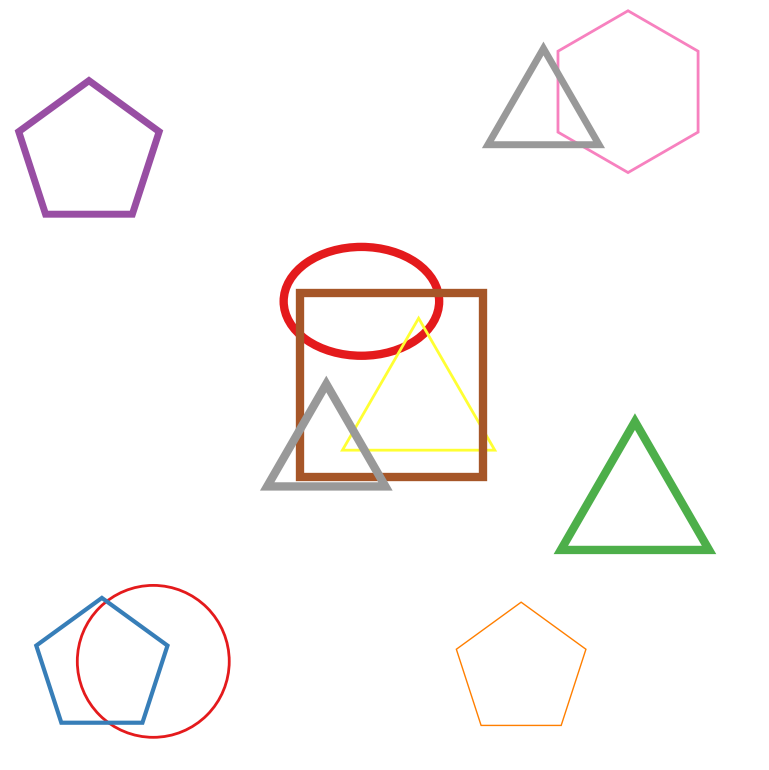[{"shape": "circle", "thickness": 1, "radius": 0.49, "center": [0.199, 0.141]}, {"shape": "oval", "thickness": 3, "radius": 0.5, "center": [0.469, 0.609]}, {"shape": "pentagon", "thickness": 1.5, "radius": 0.45, "center": [0.132, 0.134]}, {"shape": "triangle", "thickness": 3, "radius": 0.56, "center": [0.825, 0.341]}, {"shape": "pentagon", "thickness": 2.5, "radius": 0.48, "center": [0.116, 0.799]}, {"shape": "pentagon", "thickness": 0.5, "radius": 0.44, "center": [0.677, 0.129]}, {"shape": "triangle", "thickness": 1, "radius": 0.57, "center": [0.544, 0.472]}, {"shape": "square", "thickness": 3, "radius": 0.6, "center": [0.508, 0.5]}, {"shape": "hexagon", "thickness": 1, "radius": 0.53, "center": [0.816, 0.881]}, {"shape": "triangle", "thickness": 3, "radius": 0.44, "center": [0.424, 0.413]}, {"shape": "triangle", "thickness": 2.5, "radius": 0.42, "center": [0.706, 0.854]}]